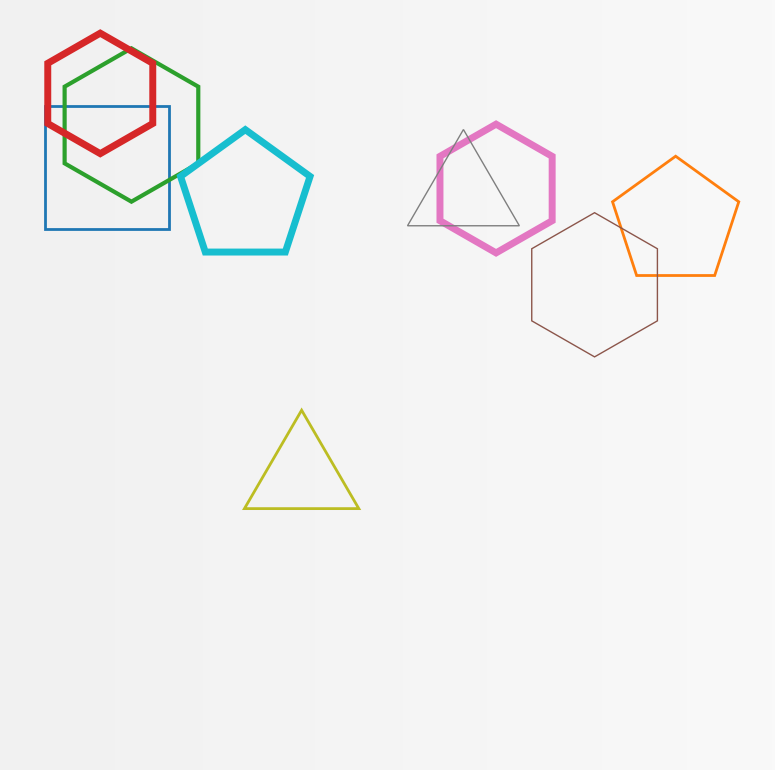[{"shape": "square", "thickness": 1, "radius": 0.4, "center": [0.138, 0.782]}, {"shape": "pentagon", "thickness": 1, "radius": 0.43, "center": [0.872, 0.711]}, {"shape": "hexagon", "thickness": 1.5, "radius": 0.5, "center": [0.17, 0.838]}, {"shape": "hexagon", "thickness": 2.5, "radius": 0.39, "center": [0.129, 0.879]}, {"shape": "hexagon", "thickness": 0.5, "radius": 0.47, "center": [0.767, 0.63]}, {"shape": "hexagon", "thickness": 2.5, "radius": 0.42, "center": [0.64, 0.755]}, {"shape": "triangle", "thickness": 0.5, "radius": 0.42, "center": [0.598, 0.748]}, {"shape": "triangle", "thickness": 1, "radius": 0.43, "center": [0.389, 0.382]}, {"shape": "pentagon", "thickness": 2.5, "radius": 0.44, "center": [0.317, 0.744]}]